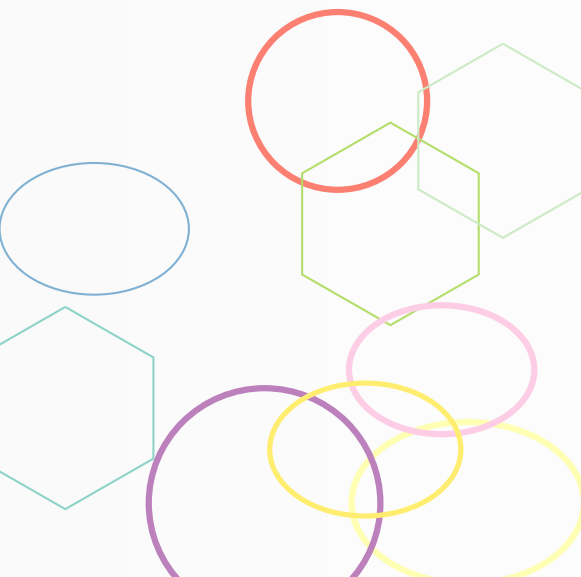[{"shape": "hexagon", "thickness": 1, "radius": 0.88, "center": [0.112, 0.293]}, {"shape": "oval", "thickness": 3, "radius": 1.0, "center": [0.805, 0.129]}, {"shape": "circle", "thickness": 3, "radius": 0.77, "center": [0.581, 0.824]}, {"shape": "oval", "thickness": 1, "radius": 0.81, "center": [0.162, 0.603]}, {"shape": "hexagon", "thickness": 1, "radius": 0.88, "center": [0.672, 0.611]}, {"shape": "oval", "thickness": 3, "radius": 0.8, "center": [0.76, 0.359]}, {"shape": "circle", "thickness": 3, "radius": 1.0, "center": [0.455, 0.128]}, {"shape": "hexagon", "thickness": 1, "radius": 0.84, "center": [0.865, 0.755]}, {"shape": "oval", "thickness": 2.5, "radius": 0.82, "center": [0.628, 0.221]}]